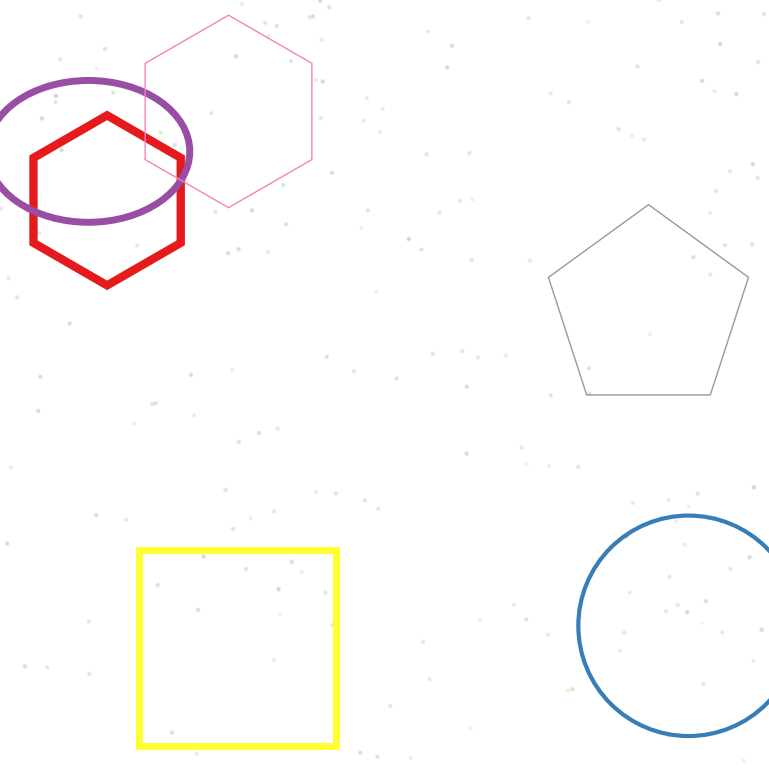[{"shape": "hexagon", "thickness": 3, "radius": 0.55, "center": [0.139, 0.74]}, {"shape": "circle", "thickness": 1.5, "radius": 0.72, "center": [0.894, 0.187]}, {"shape": "oval", "thickness": 2.5, "radius": 0.66, "center": [0.115, 0.803]}, {"shape": "square", "thickness": 2.5, "radius": 0.64, "center": [0.308, 0.158]}, {"shape": "hexagon", "thickness": 0.5, "radius": 0.62, "center": [0.297, 0.855]}, {"shape": "pentagon", "thickness": 0.5, "radius": 0.68, "center": [0.842, 0.598]}]